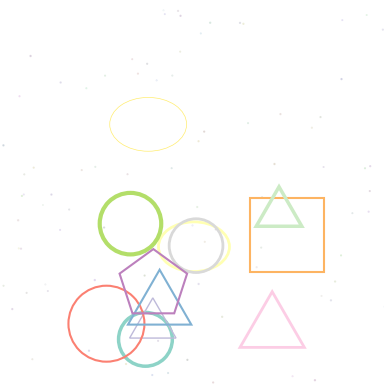[{"shape": "circle", "thickness": 2.5, "radius": 0.35, "center": [0.378, 0.119]}, {"shape": "oval", "thickness": 2, "radius": 0.46, "center": [0.504, 0.359]}, {"shape": "triangle", "thickness": 1, "radius": 0.35, "center": [0.397, 0.157]}, {"shape": "circle", "thickness": 1.5, "radius": 0.49, "center": [0.276, 0.159]}, {"shape": "triangle", "thickness": 1.5, "radius": 0.47, "center": [0.415, 0.204]}, {"shape": "square", "thickness": 1.5, "radius": 0.48, "center": [0.745, 0.39]}, {"shape": "circle", "thickness": 3, "radius": 0.4, "center": [0.339, 0.419]}, {"shape": "triangle", "thickness": 2, "radius": 0.48, "center": [0.707, 0.146]}, {"shape": "circle", "thickness": 2, "radius": 0.35, "center": [0.509, 0.362]}, {"shape": "pentagon", "thickness": 1.5, "radius": 0.46, "center": [0.398, 0.261]}, {"shape": "triangle", "thickness": 2.5, "radius": 0.34, "center": [0.725, 0.446]}, {"shape": "oval", "thickness": 0.5, "radius": 0.5, "center": [0.385, 0.677]}]